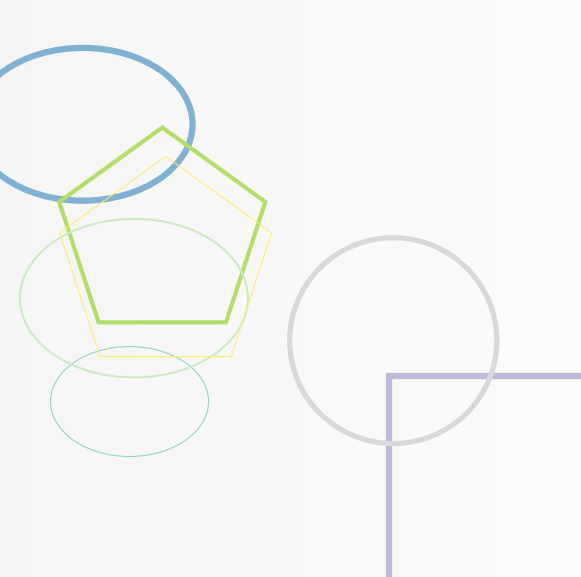[{"shape": "oval", "thickness": 0.5, "radius": 0.68, "center": [0.223, 0.304]}, {"shape": "square", "thickness": 3, "radius": 0.93, "center": [0.855, 0.162]}, {"shape": "oval", "thickness": 3, "radius": 0.95, "center": [0.142, 0.784]}, {"shape": "pentagon", "thickness": 2, "radius": 0.93, "center": [0.279, 0.592]}, {"shape": "circle", "thickness": 2.5, "radius": 0.89, "center": [0.677, 0.409]}, {"shape": "oval", "thickness": 1, "radius": 0.98, "center": [0.23, 0.483]}, {"shape": "pentagon", "thickness": 0.5, "radius": 0.96, "center": [0.285, 0.537]}]